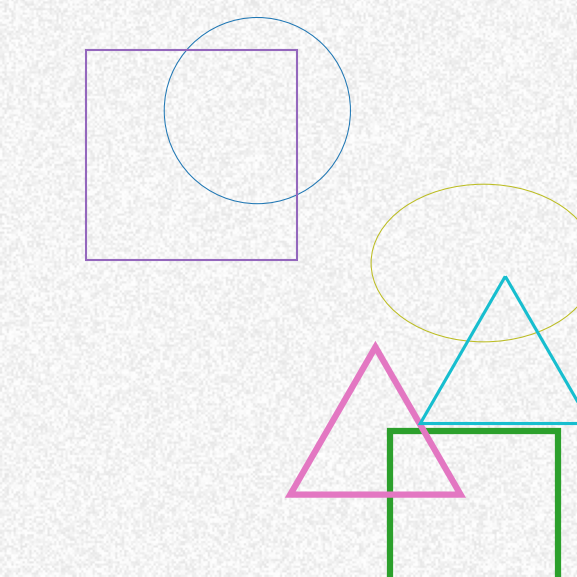[{"shape": "circle", "thickness": 0.5, "radius": 0.81, "center": [0.446, 0.808]}, {"shape": "square", "thickness": 3, "radius": 0.73, "center": [0.821, 0.107]}, {"shape": "square", "thickness": 1, "radius": 0.91, "center": [0.332, 0.731]}, {"shape": "triangle", "thickness": 3, "radius": 0.85, "center": [0.65, 0.228]}, {"shape": "oval", "thickness": 0.5, "radius": 0.97, "center": [0.838, 0.544]}, {"shape": "triangle", "thickness": 1.5, "radius": 0.85, "center": [0.875, 0.351]}]